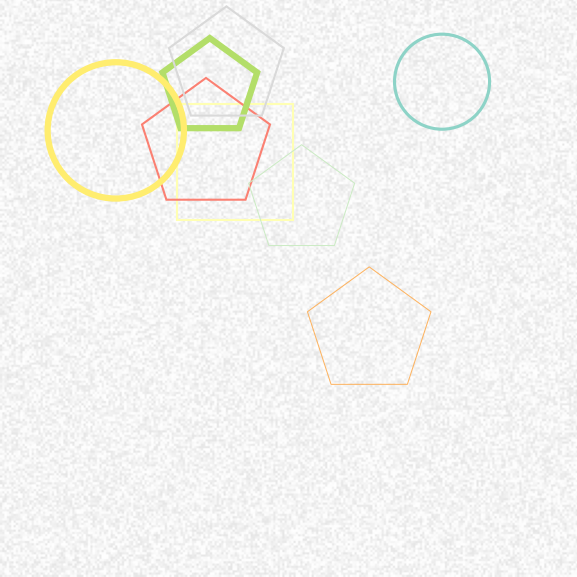[{"shape": "circle", "thickness": 1.5, "radius": 0.41, "center": [0.765, 0.858]}, {"shape": "square", "thickness": 1, "radius": 0.5, "center": [0.407, 0.719]}, {"shape": "pentagon", "thickness": 1, "radius": 0.58, "center": [0.357, 0.748]}, {"shape": "pentagon", "thickness": 0.5, "radius": 0.56, "center": [0.639, 0.425]}, {"shape": "pentagon", "thickness": 3, "radius": 0.43, "center": [0.363, 0.847]}, {"shape": "pentagon", "thickness": 1, "radius": 0.52, "center": [0.392, 0.884]}, {"shape": "pentagon", "thickness": 0.5, "radius": 0.48, "center": [0.522, 0.652]}, {"shape": "circle", "thickness": 3, "radius": 0.59, "center": [0.201, 0.773]}]